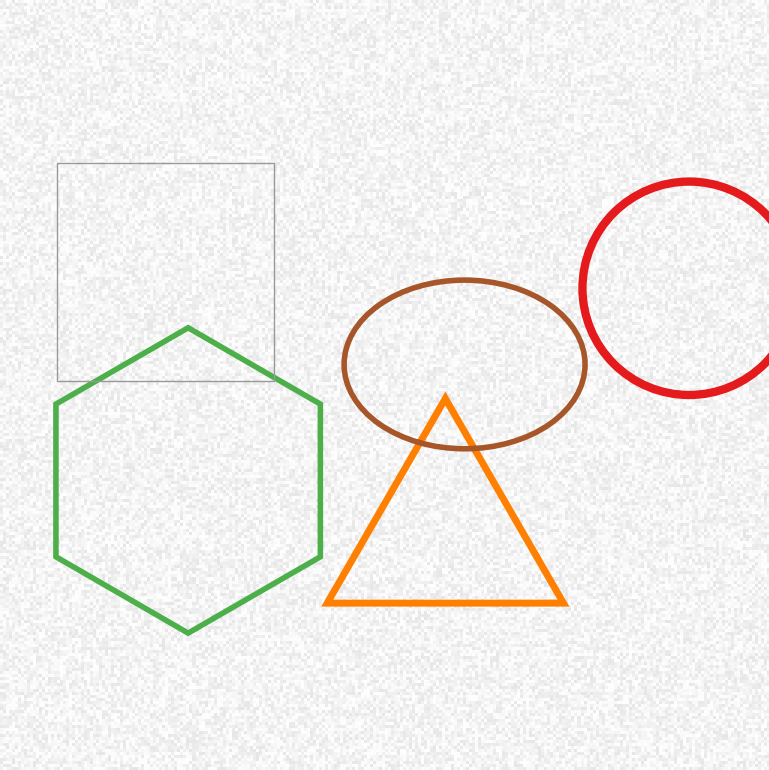[{"shape": "circle", "thickness": 3, "radius": 0.69, "center": [0.895, 0.626]}, {"shape": "hexagon", "thickness": 2, "radius": 0.99, "center": [0.244, 0.376]}, {"shape": "triangle", "thickness": 2.5, "radius": 0.89, "center": [0.578, 0.305]}, {"shape": "oval", "thickness": 2, "radius": 0.78, "center": [0.603, 0.527]}, {"shape": "square", "thickness": 0.5, "radius": 0.71, "center": [0.215, 0.647]}]